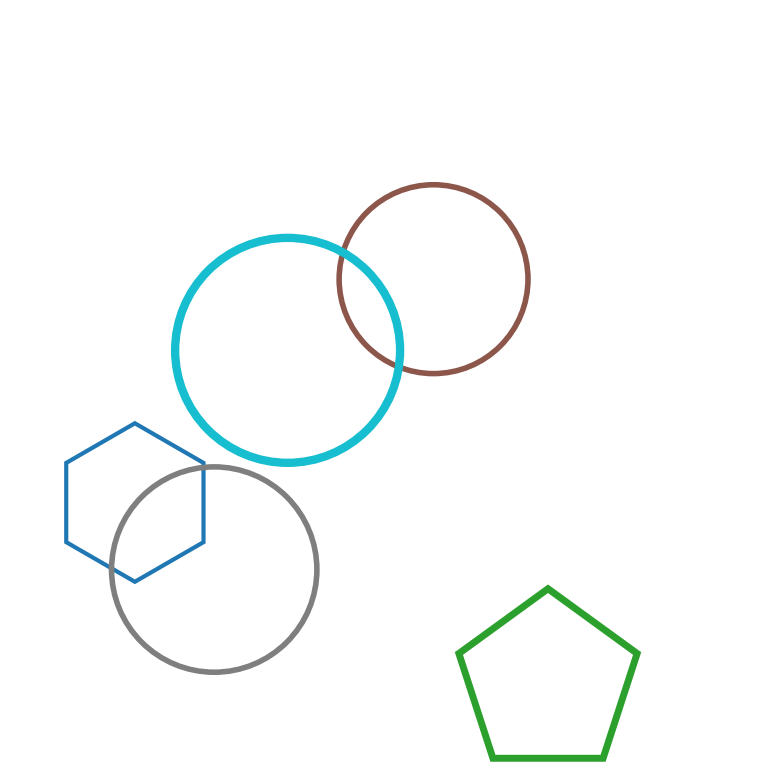[{"shape": "hexagon", "thickness": 1.5, "radius": 0.51, "center": [0.175, 0.347]}, {"shape": "pentagon", "thickness": 2.5, "radius": 0.61, "center": [0.712, 0.114]}, {"shape": "circle", "thickness": 2, "radius": 0.61, "center": [0.563, 0.637]}, {"shape": "circle", "thickness": 2, "radius": 0.67, "center": [0.278, 0.26]}, {"shape": "circle", "thickness": 3, "radius": 0.73, "center": [0.374, 0.545]}]